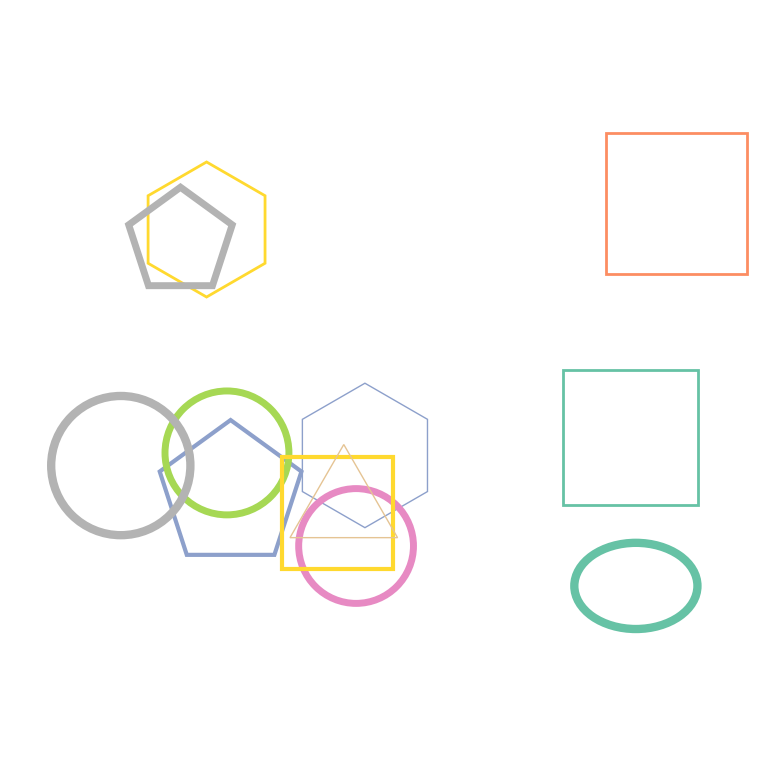[{"shape": "oval", "thickness": 3, "radius": 0.4, "center": [0.826, 0.239]}, {"shape": "square", "thickness": 1, "radius": 0.44, "center": [0.819, 0.432]}, {"shape": "square", "thickness": 1, "radius": 0.46, "center": [0.878, 0.736]}, {"shape": "pentagon", "thickness": 1.5, "radius": 0.48, "center": [0.299, 0.358]}, {"shape": "hexagon", "thickness": 0.5, "radius": 0.47, "center": [0.474, 0.409]}, {"shape": "circle", "thickness": 2.5, "radius": 0.37, "center": [0.462, 0.291]}, {"shape": "circle", "thickness": 2.5, "radius": 0.4, "center": [0.295, 0.412]}, {"shape": "hexagon", "thickness": 1, "radius": 0.44, "center": [0.268, 0.702]}, {"shape": "square", "thickness": 1.5, "radius": 0.36, "center": [0.438, 0.334]}, {"shape": "triangle", "thickness": 0.5, "radius": 0.4, "center": [0.446, 0.342]}, {"shape": "circle", "thickness": 3, "radius": 0.45, "center": [0.157, 0.395]}, {"shape": "pentagon", "thickness": 2.5, "radius": 0.35, "center": [0.234, 0.686]}]